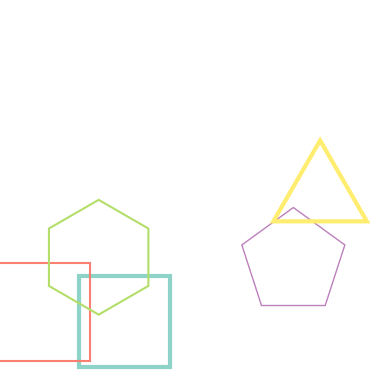[{"shape": "square", "thickness": 3, "radius": 0.59, "center": [0.324, 0.165]}, {"shape": "square", "thickness": 1.5, "radius": 0.64, "center": [0.107, 0.189]}, {"shape": "hexagon", "thickness": 1.5, "radius": 0.75, "center": [0.256, 0.332]}, {"shape": "pentagon", "thickness": 1, "radius": 0.7, "center": [0.762, 0.32]}, {"shape": "triangle", "thickness": 3, "radius": 0.7, "center": [0.831, 0.495]}]